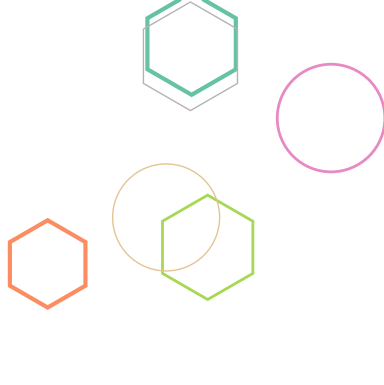[{"shape": "hexagon", "thickness": 3, "radius": 0.66, "center": [0.498, 0.886]}, {"shape": "hexagon", "thickness": 3, "radius": 0.57, "center": [0.124, 0.315]}, {"shape": "circle", "thickness": 2, "radius": 0.7, "center": [0.86, 0.693]}, {"shape": "hexagon", "thickness": 2, "radius": 0.68, "center": [0.539, 0.358]}, {"shape": "circle", "thickness": 1, "radius": 0.69, "center": [0.431, 0.435]}, {"shape": "hexagon", "thickness": 1, "radius": 0.71, "center": [0.495, 0.854]}]